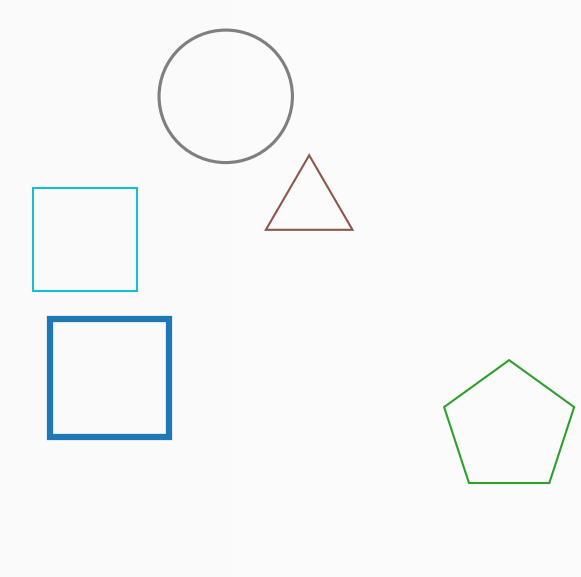[{"shape": "square", "thickness": 3, "radius": 0.51, "center": [0.189, 0.345]}, {"shape": "pentagon", "thickness": 1, "radius": 0.59, "center": [0.876, 0.258]}, {"shape": "triangle", "thickness": 1, "radius": 0.43, "center": [0.532, 0.644]}, {"shape": "circle", "thickness": 1.5, "radius": 0.57, "center": [0.388, 0.832]}, {"shape": "square", "thickness": 1, "radius": 0.45, "center": [0.146, 0.584]}]